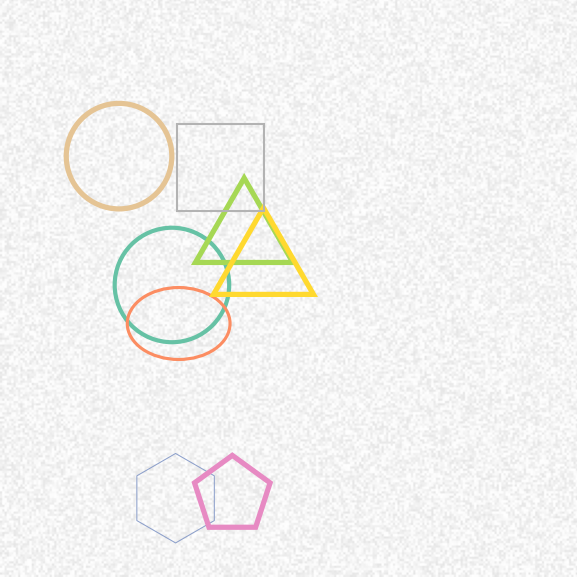[{"shape": "circle", "thickness": 2, "radius": 0.5, "center": [0.298, 0.506]}, {"shape": "oval", "thickness": 1.5, "radius": 0.44, "center": [0.309, 0.439]}, {"shape": "hexagon", "thickness": 0.5, "radius": 0.39, "center": [0.304, 0.136]}, {"shape": "pentagon", "thickness": 2.5, "radius": 0.34, "center": [0.402, 0.142]}, {"shape": "triangle", "thickness": 2.5, "radius": 0.49, "center": [0.423, 0.593]}, {"shape": "triangle", "thickness": 2.5, "radius": 0.5, "center": [0.456, 0.539]}, {"shape": "circle", "thickness": 2.5, "radius": 0.46, "center": [0.206, 0.729]}, {"shape": "square", "thickness": 1, "radius": 0.38, "center": [0.382, 0.709]}]